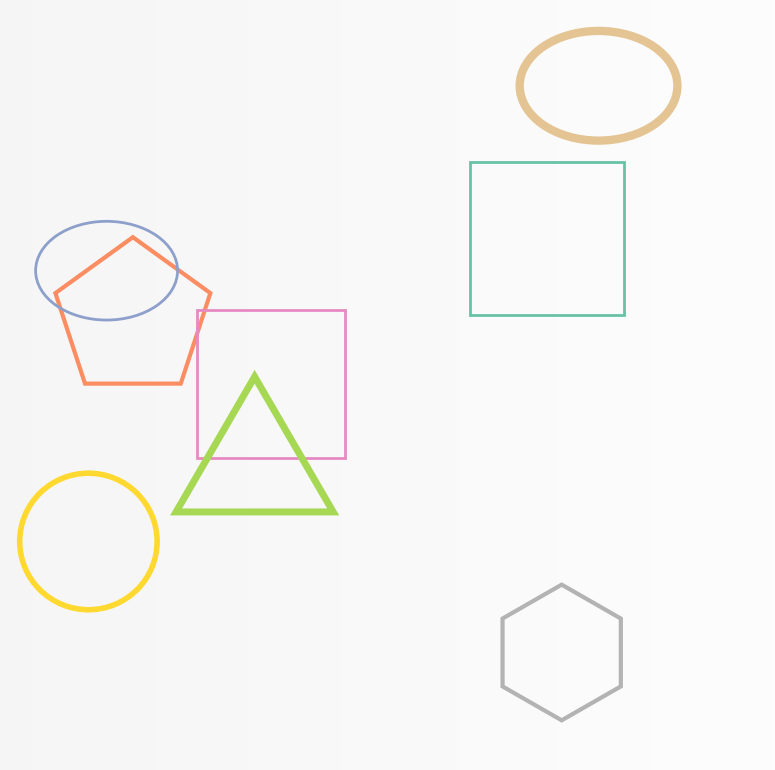[{"shape": "square", "thickness": 1, "radius": 0.5, "center": [0.706, 0.691]}, {"shape": "pentagon", "thickness": 1.5, "radius": 0.53, "center": [0.171, 0.587]}, {"shape": "oval", "thickness": 1, "radius": 0.46, "center": [0.138, 0.648]}, {"shape": "square", "thickness": 1, "radius": 0.48, "center": [0.35, 0.501]}, {"shape": "triangle", "thickness": 2.5, "radius": 0.59, "center": [0.329, 0.394]}, {"shape": "circle", "thickness": 2, "radius": 0.44, "center": [0.114, 0.297]}, {"shape": "oval", "thickness": 3, "radius": 0.51, "center": [0.772, 0.889]}, {"shape": "hexagon", "thickness": 1.5, "radius": 0.44, "center": [0.725, 0.153]}]